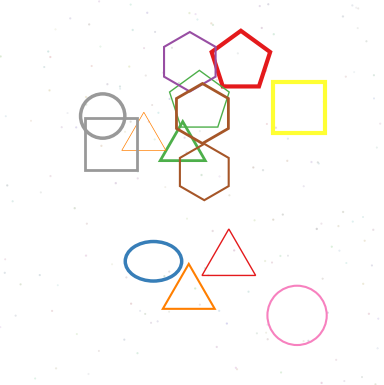[{"shape": "triangle", "thickness": 1, "radius": 0.4, "center": [0.594, 0.325]}, {"shape": "pentagon", "thickness": 3, "radius": 0.4, "center": [0.626, 0.84]}, {"shape": "oval", "thickness": 2.5, "radius": 0.37, "center": [0.399, 0.321]}, {"shape": "triangle", "thickness": 2, "radius": 0.34, "center": [0.475, 0.617]}, {"shape": "pentagon", "thickness": 1, "radius": 0.41, "center": [0.518, 0.736]}, {"shape": "hexagon", "thickness": 1.5, "radius": 0.39, "center": [0.493, 0.84]}, {"shape": "triangle", "thickness": 0.5, "radius": 0.33, "center": [0.374, 0.642]}, {"shape": "triangle", "thickness": 1.5, "radius": 0.39, "center": [0.49, 0.237]}, {"shape": "square", "thickness": 3, "radius": 0.33, "center": [0.776, 0.72]}, {"shape": "hexagon", "thickness": 1.5, "radius": 0.37, "center": [0.531, 0.553]}, {"shape": "hexagon", "thickness": 2, "radius": 0.39, "center": [0.526, 0.705]}, {"shape": "circle", "thickness": 1.5, "radius": 0.39, "center": [0.772, 0.181]}, {"shape": "circle", "thickness": 2.5, "radius": 0.29, "center": [0.267, 0.699]}, {"shape": "square", "thickness": 2, "radius": 0.34, "center": [0.289, 0.626]}]